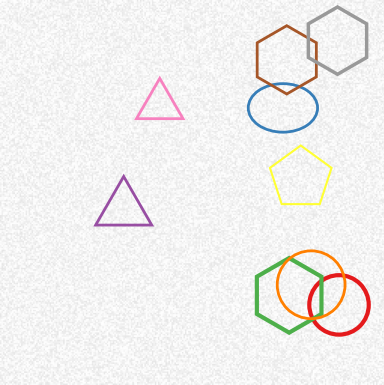[{"shape": "circle", "thickness": 3, "radius": 0.39, "center": [0.881, 0.208]}, {"shape": "oval", "thickness": 2, "radius": 0.45, "center": [0.735, 0.72]}, {"shape": "hexagon", "thickness": 3, "radius": 0.48, "center": [0.751, 0.233]}, {"shape": "triangle", "thickness": 2, "radius": 0.42, "center": [0.321, 0.457]}, {"shape": "circle", "thickness": 2, "radius": 0.44, "center": [0.808, 0.26]}, {"shape": "pentagon", "thickness": 1.5, "radius": 0.42, "center": [0.781, 0.538]}, {"shape": "hexagon", "thickness": 2, "radius": 0.44, "center": [0.745, 0.845]}, {"shape": "triangle", "thickness": 2, "radius": 0.35, "center": [0.415, 0.727]}, {"shape": "hexagon", "thickness": 2.5, "radius": 0.44, "center": [0.877, 0.894]}]